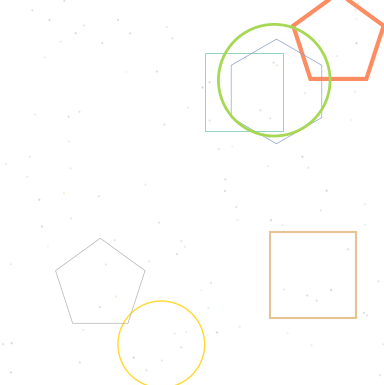[{"shape": "square", "thickness": 0.5, "radius": 0.51, "center": [0.634, 0.761]}, {"shape": "pentagon", "thickness": 3, "radius": 0.62, "center": [0.879, 0.895]}, {"shape": "hexagon", "thickness": 0.5, "radius": 0.68, "center": [0.718, 0.762]}, {"shape": "circle", "thickness": 2, "radius": 0.72, "center": [0.712, 0.792]}, {"shape": "circle", "thickness": 1, "radius": 0.56, "center": [0.419, 0.106]}, {"shape": "square", "thickness": 1.5, "radius": 0.56, "center": [0.813, 0.285]}, {"shape": "pentagon", "thickness": 0.5, "radius": 0.61, "center": [0.261, 0.259]}]